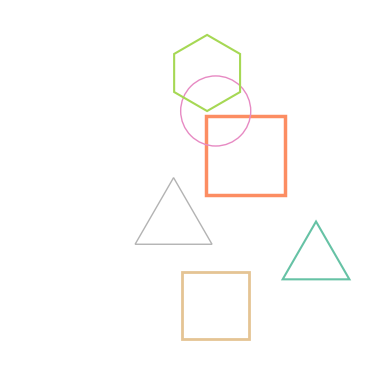[{"shape": "triangle", "thickness": 1.5, "radius": 0.5, "center": [0.821, 0.325]}, {"shape": "square", "thickness": 2.5, "radius": 0.51, "center": [0.638, 0.596]}, {"shape": "circle", "thickness": 1, "radius": 0.45, "center": [0.56, 0.712]}, {"shape": "hexagon", "thickness": 1.5, "radius": 0.49, "center": [0.538, 0.81]}, {"shape": "square", "thickness": 2, "radius": 0.44, "center": [0.56, 0.207]}, {"shape": "triangle", "thickness": 1, "radius": 0.58, "center": [0.451, 0.423]}]